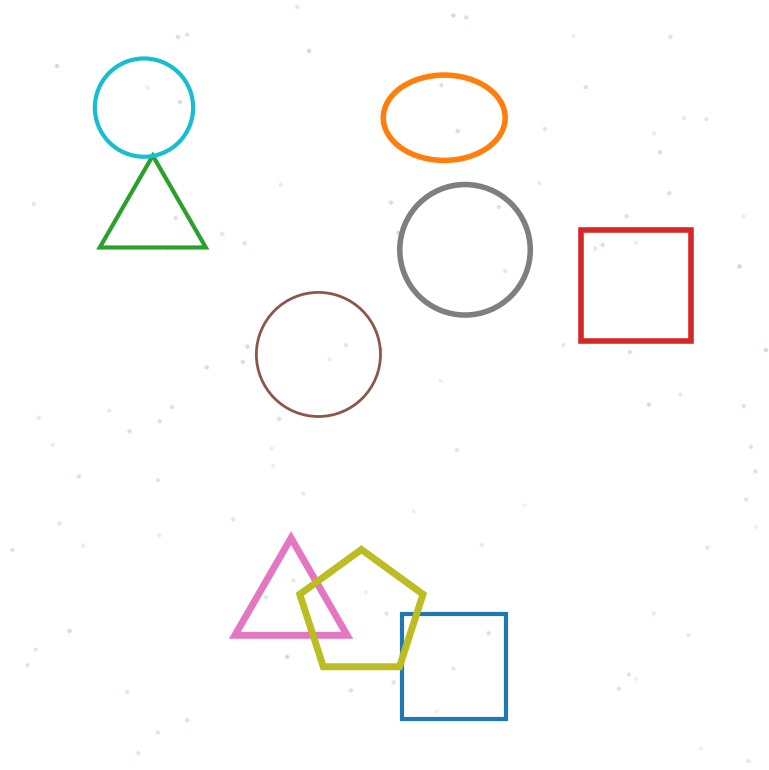[{"shape": "square", "thickness": 1.5, "radius": 0.34, "center": [0.59, 0.134]}, {"shape": "oval", "thickness": 2, "radius": 0.4, "center": [0.577, 0.847]}, {"shape": "triangle", "thickness": 1.5, "radius": 0.4, "center": [0.198, 0.718]}, {"shape": "square", "thickness": 2, "radius": 0.36, "center": [0.826, 0.629]}, {"shape": "circle", "thickness": 1, "radius": 0.4, "center": [0.414, 0.54]}, {"shape": "triangle", "thickness": 2.5, "radius": 0.42, "center": [0.378, 0.217]}, {"shape": "circle", "thickness": 2, "radius": 0.42, "center": [0.604, 0.676]}, {"shape": "pentagon", "thickness": 2.5, "radius": 0.42, "center": [0.469, 0.202]}, {"shape": "circle", "thickness": 1.5, "radius": 0.32, "center": [0.187, 0.86]}]